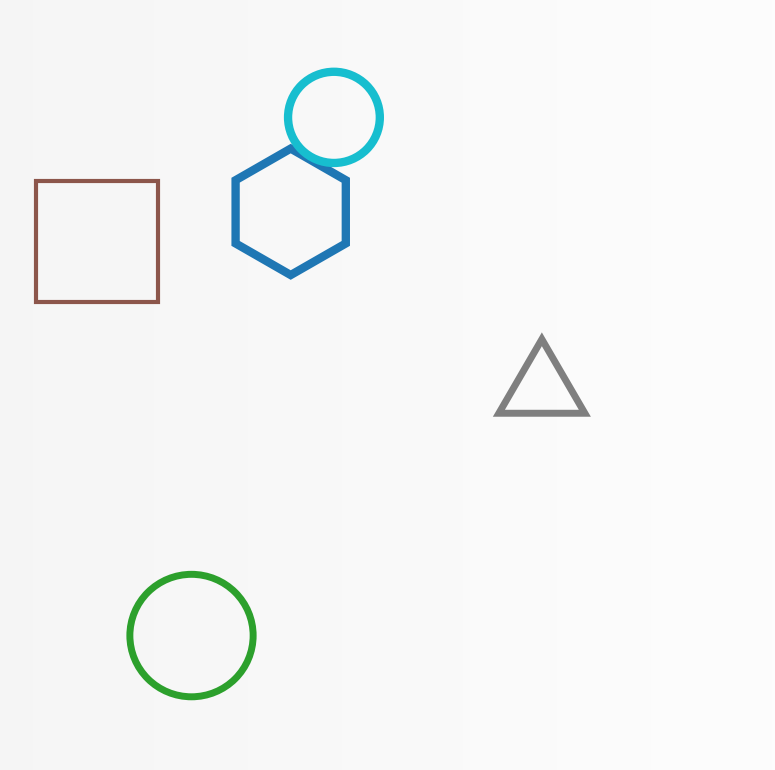[{"shape": "hexagon", "thickness": 3, "radius": 0.41, "center": [0.375, 0.725]}, {"shape": "circle", "thickness": 2.5, "radius": 0.4, "center": [0.247, 0.175]}, {"shape": "square", "thickness": 1.5, "radius": 0.39, "center": [0.126, 0.686]}, {"shape": "triangle", "thickness": 2.5, "radius": 0.32, "center": [0.699, 0.495]}, {"shape": "circle", "thickness": 3, "radius": 0.3, "center": [0.431, 0.848]}]